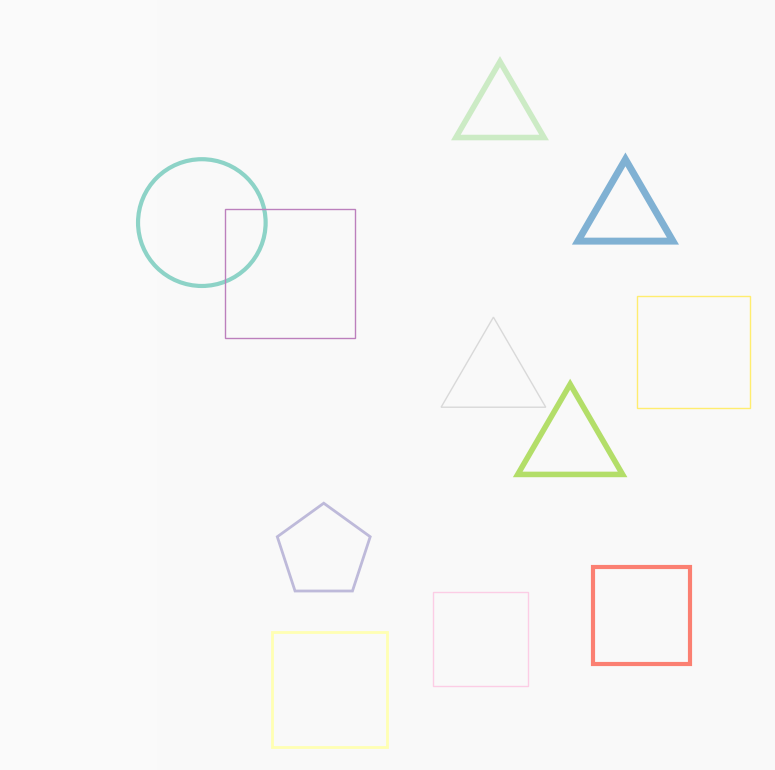[{"shape": "circle", "thickness": 1.5, "radius": 0.41, "center": [0.26, 0.711]}, {"shape": "square", "thickness": 1, "radius": 0.37, "center": [0.426, 0.105]}, {"shape": "pentagon", "thickness": 1, "radius": 0.32, "center": [0.418, 0.283]}, {"shape": "square", "thickness": 1.5, "radius": 0.31, "center": [0.827, 0.2]}, {"shape": "triangle", "thickness": 2.5, "radius": 0.35, "center": [0.807, 0.722]}, {"shape": "triangle", "thickness": 2, "radius": 0.39, "center": [0.736, 0.423]}, {"shape": "square", "thickness": 0.5, "radius": 0.31, "center": [0.62, 0.17]}, {"shape": "triangle", "thickness": 0.5, "radius": 0.39, "center": [0.637, 0.51]}, {"shape": "square", "thickness": 0.5, "radius": 0.42, "center": [0.374, 0.645]}, {"shape": "triangle", "thickness": 2, "radius": 0.33, "center": [0.645, 0.854]}, {"shape": "square", "thickness": 0.5, "radius": 0.36, "center": [0.895, 0.542]}]